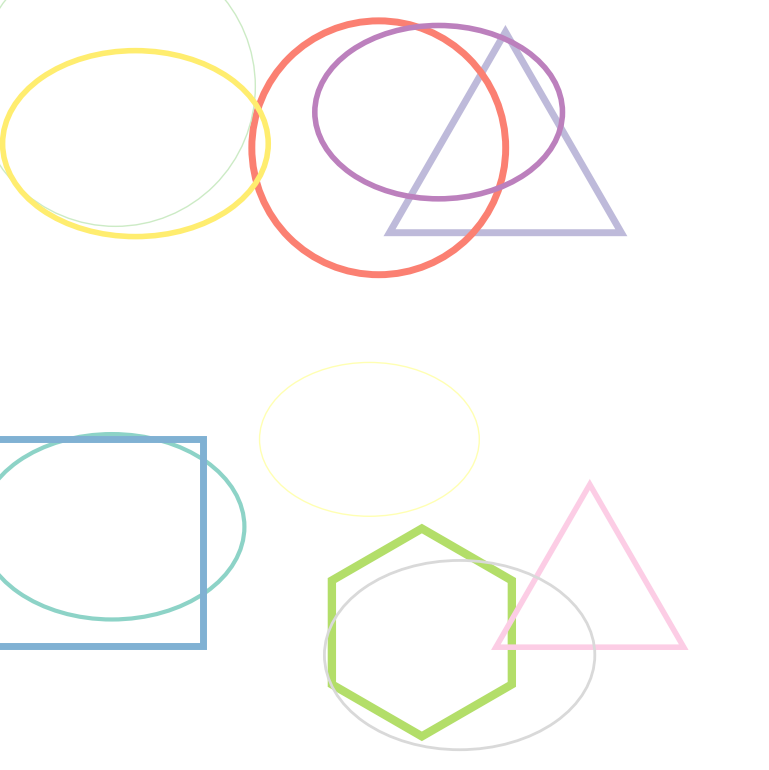[{"shape": "oval", "thickness": 1.5, "radius": 0.86, "center": [0.145, 0.316]}, {"shape": "oval", "thickness": 0.5, "radius": 0.71, "center": [0.48, 0.429]}, {"shape": "triangle", "thickness": 2.5, "radius": 0.87, "center": [0.656, 0.785]}, {"shape": "circle", "thickness": 2.5, "radius": 0.82, "center": [0.492, 0.808]}, {"shape": "square", "thickness": 2.5, "radius": 0.67, "center": [0.129, 0.296]}, {"shape": "hexagon", "thickness": 3, "radius": 0.67, "center": [0.548, 0.179]}, {"shape": "triangle", "thickness": 2, "radius": 0.7, "center": [0.766, 0.23]}, {"shape": "oval", "thickness": 1, "radius": 0.88, "center": [0.597, 0.149]}, {"shape": "oval", "thickness": 2, "radius": 0.8, "center": [0.57, 0.854]}, {"shape": "circle", "thickness": 0.5, "radius": 0.91, "center": [0.15, 0.888]}, {"shape": "oval", "thickness": 2, "radius": 0.86, "center": [0.176, 0.813]}]